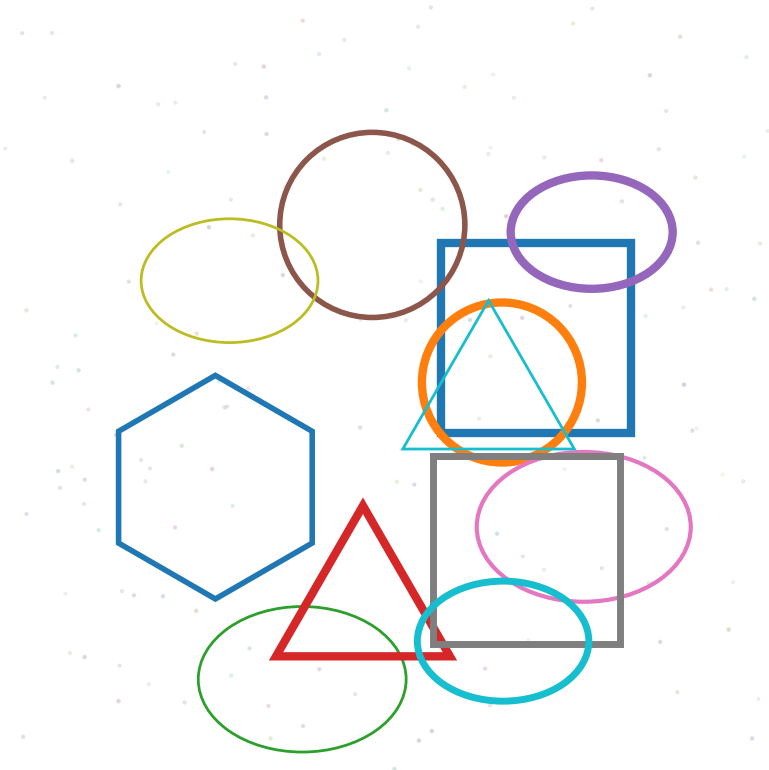[{"shape": "hexagon", "thickness": 2, "radius": 0.73, "center": [0.28, 0.367]}, {"shape": "square", "thickness": 3, "radius": 0.62, "center": [0.696, 0.561]}, {"shape": "circle", "thickness": 3, "radius": 0.52, "center": [0.652, 0.503]}, {"shape": "oval", "thickness": 1, "radius": 0.67, "center": [0.392, 0.118]}, {"shape": "triangle", "thickness": 3, "radius": 0.65, "center": [0.471, 0.213]}, {"shape": "oval", "thickness": 3, "radius": 0.53, "center": [0.768, 0.699]}, {"shape": "circle", "thickness": 2, "radius": 0.6, "center": [0.484, 0.708]}, {"shape": "oval", "thickness": 1.5, "radius": 0.69, "center": [0.758, 0.316]}, {"shape": "square", "thickness": 2.5, "radius": 0.61, "center": [0.684, 0.285]}, {"shape": "oval", "thickness": 1, "radius": 0.57, "center": [0.298, 0.635]}, {"shape": "oval", "thickness": 2.5, "radius": 0.56, "center": [0.653, 0.167]}, {"shape": "triangle", "thickness": 1, "radius": 0.64, "center": [0.634, 0.481]}]